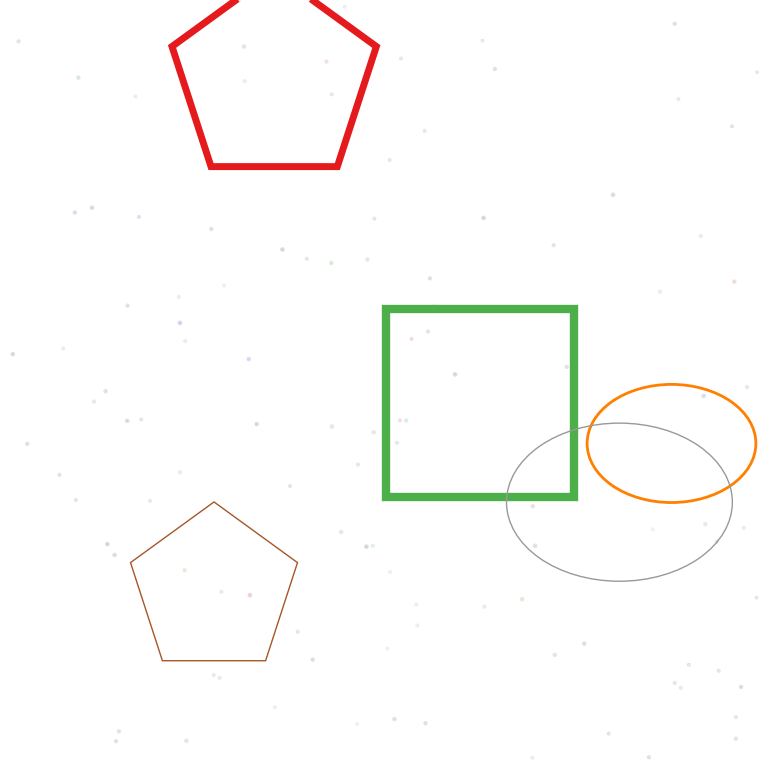[{"shape": "pentagon", "thickness": 2.5, "radius": 0.7, "center": [0.356, 0.896]}, {"shape": "square", "thickness": 3, "radius": 0.61, "center": [0.623, 0.477]}, {"shape": "oval", "thickness": 1, "radius": 0.55, "center": [0.872, 0.424]}, {"shape": "pentagon", "thickness": 0.5, "radius": 0.57, "center": [0.278, 0.234]}, {"shape": "oval", "thickness": 0.5, "radius": 0.73, "center": [0.804, 0.348]}]